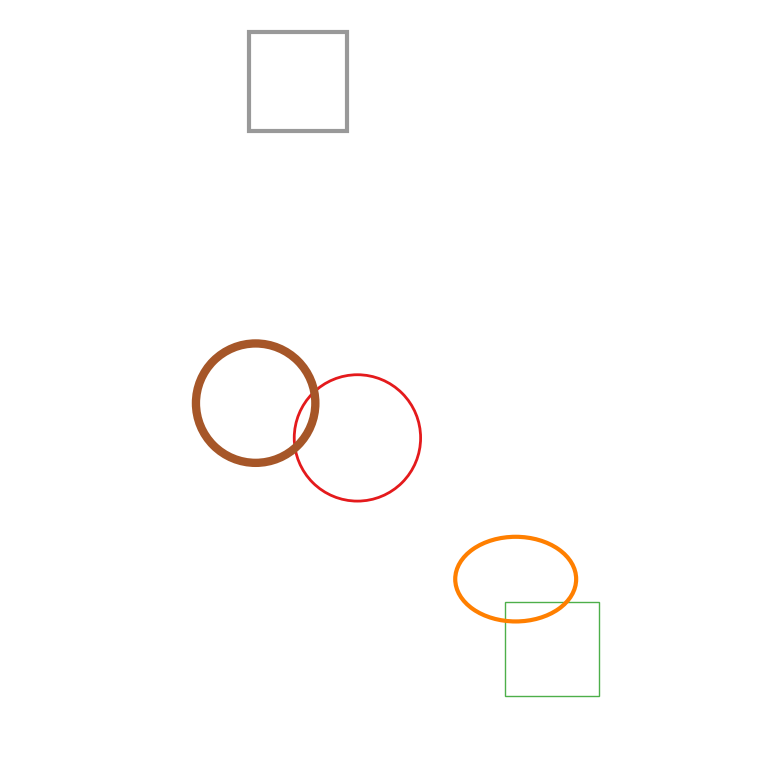[{"shape": "circle", "thickness": 1, "radius": 0.41, "center": [0.464, 0.431]}, {"shape": "square", "thickness": 0.5, "radius": 0.31, "center": [0.717, 0.157]}, {"shape": "oval", "thickness": 1.5, "radius": 0.39, "center": [0.67, 0.248]}, {"shape": "circle", "thickness": 3, "radius": 0.39, "center": [0.332, 0.476]}, {"shape": "square", "thickness": 1.5, "radius": 0.32, "center": [0.387, 0.894]}]